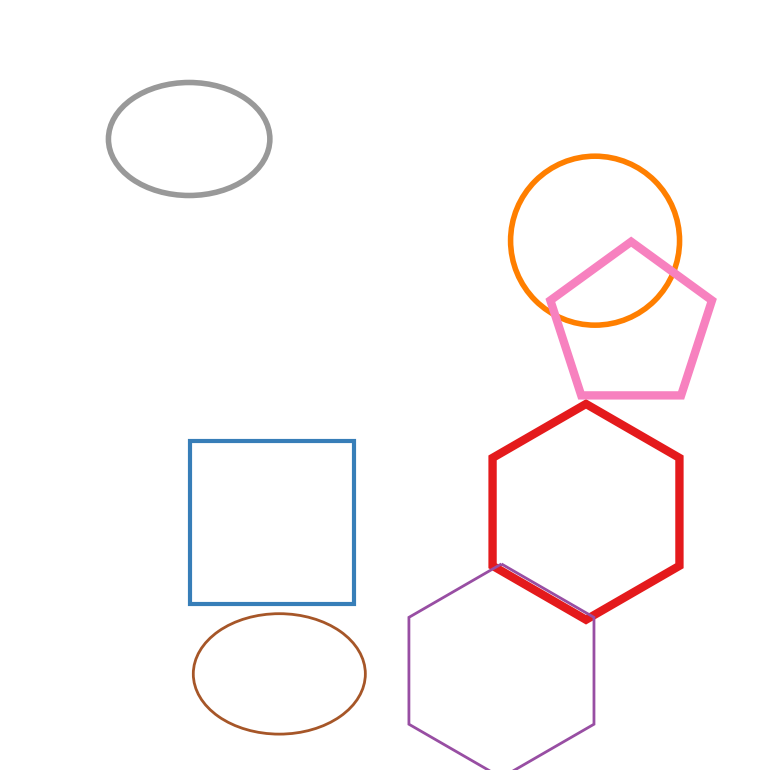[{"shape": "hexagon", "thickness": 3, "radius": 0.7, "center": [0.761, 0.335]}, {"shape": "square", "thickness": 1.5, "radius": 0.53, "center": [0.354, 0.321]}, {"shape": "hexagon", "thickness": 1, "radius": 0.69, "center": [0.651, 0.129]}, {"shape": "circle", "thickness": 2, "radius": 0.55, "center": [0.773, 0.687]}, {"shape": "oval", "thickness": 1, "radius": 0.56, "center": [0.363, 0.125]}, {"shape": "pentagon", "thickness": 3, "radius": 0.55, "center": [0.82, 0.576]}, {"shape": "oval", "thickness": 2, "radius": 0.52, "center": [0.246, 0.819]}]